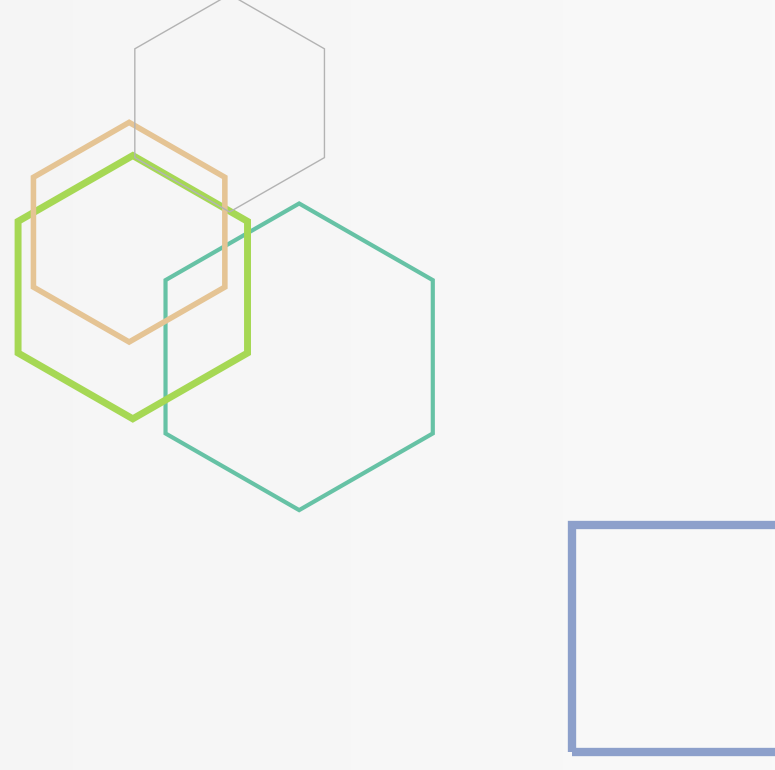[{"shape": "hexagon", "thickness": 1.5, "radius": 1.0, "center": [0.386, 0.537]}, {"shape": "square", "thickness": 3, "radius": 0.74, "center": [0.885, 0.171]}, {"shape": "hexagon", "thickness": 2.5, "radius": 0.85, "center": [0.171, 0.627]}, {"shape": "hexagon", "thickness": 2, "radius": 0.71, "center": [0.167, 0.698]}, {"shape": "hexagon", "thickness": 0.5, "radius": 0.71, "center": [0.296, 0.866]}]